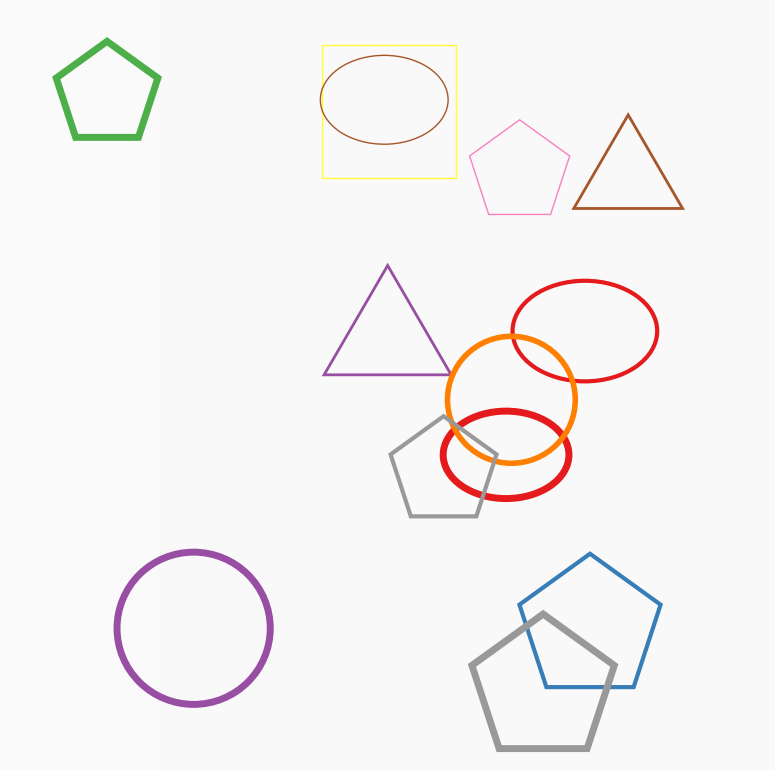[{"shape": "oval", "thickness": 1.5, "radius": 0.47, "center": [0.755, 0.57]}, {"shape": "oval", "thickness": 2.5, "radius": 0.41, "center": [0.653, 0.409]}, {"shape": "pentagon", "thickness": 1.5, "radius": 0.48, "center": [0.761, 0.185]}, {"shape": "pentagon", "thickness": 2.5, "radius": 0.34, "center": [0.138, 0.877]}, {"shape": "circle", "thickness": 2.5, "radius": 0.49, "center": [0.25, 0.184]}, {"shape": "triangle", "thickness": 1, "radius": 0.47, "center": [0.5, 0.561]}, {"shape": "circle", "thickness": 2, "radius": 0.41, "center": [0.66, 0.481]}, {"shape": "square", "thickness": 0.5, "radius": 0.43, "center": [0.502, 0.856]}, {"shape": "triangle", "thickness": 1, "radius": 0.41, "center": [0.811, 0.77]}, {"shape": "oval", "thickness": 0.5, "radius": 0.41, "center": [0.496, 0.87]}, {"shape": "pentagon", "thickness": 0.5, "radius": 0.34, "center": [0.67, 0.776]}, {"shape": "pentagon", "thickness": 2.5, "radius": 0.48, "center": [0.701, 0.106]}, {"shape": "pentagon", "thickness": 1.5, "radius": 0.36, "center": [0.572, 0.388]}]